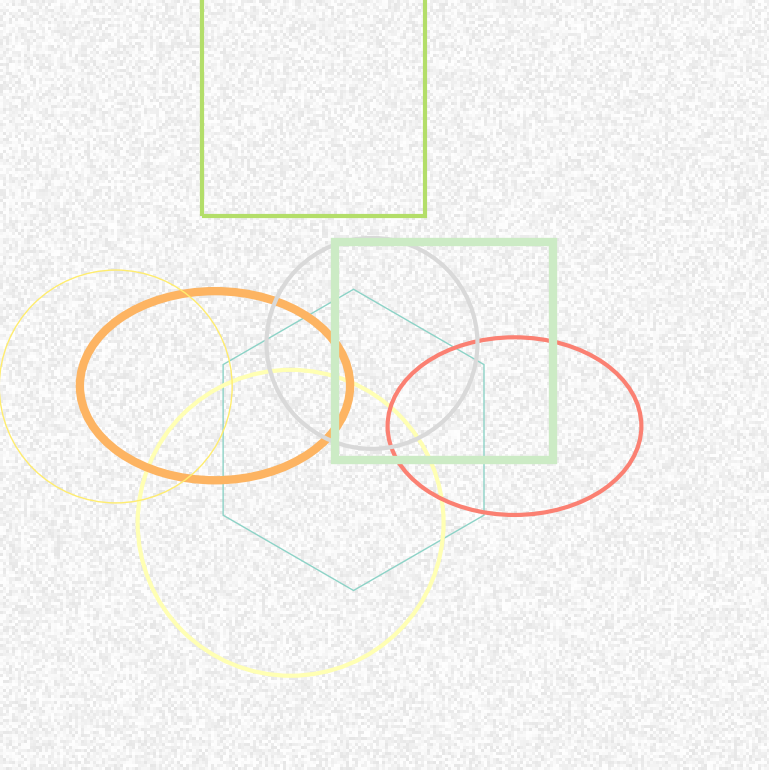[{"shape": "hexagon", "thickness": 0.5, "radius": 0.98, "center": [0.459, 0.429]}, {"shape": "circle", "thickness": 1.5, "radius": 0.99, "center": [0.377, 0.321]}, {"shape": "oval", "thickness": 1.5, "radius": 0.82, "center": [0.668, 0.447]}, {"shape": "oval", "thickness": 3, "radius": 0.88, "center": [0.279, 0.499]}, {"shape": "square", "thickness": 1.5, "radius": 0.73, "center": [0.407, 0.865]}, {"shape": "circle", "thickness": 1.5, "radius": 0.68, "center": [0.483, 0.554]}, {"shape": "square", "thickness": 3, "radius": 0.71, "center": [0.577, 0.544]}, {"shape": "circle", "thickness": 0.5, "radius": 0.76, "center": [0.15, 0.498]}]